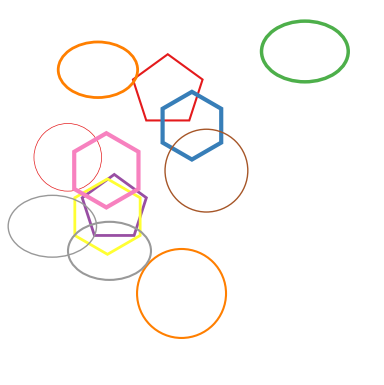[{"shape": "circle", "thickness": 0.5, "radius": 0.44, "center": [0.176, 0.591]}, {"shape": "pentagon", "thickness": 1.5, "radius": 0.48, "center": [0.436, 0.764]}, {"shape": "hexagon", "thickness": 3, "radius": 0.44, "center": [0.498, 0.674]}, {"shape": "oval", "thickness": 2.5, "radius": 0.56, "center": [0.792, 0.866]}, {"shape": "pentagon", "thickness": 2, "radius": 0.44, "center": [0.297, 0.459]}, {"shape": "circle", "thickness": 1.5, "radius": 0.58, "center": [0.472, 0.238]}, {"shape": "oval", "thickness": 2, "radius": 0.52, "center": [0.254, 0.819]}, {"shape": "hexagon", "thickness": 2, "radius": 0.49, "center": [0.279, 0.437]}, {"shape": "circle", "thickness": 1, "radius": 0.54, "center": [0.536, 0.557]}, {"shape": "hexagon", "thickness": 3, "radius": 0.48, "center": [0.276, 0.558]}, {"shape": "oval", "thickness": 1, "radius": 0.57, "center": [0.136, 0.412]}, {"shape": "oval", "thickness": 1.5, "radius": 0.54, "center": [0.284, 0.348]}]